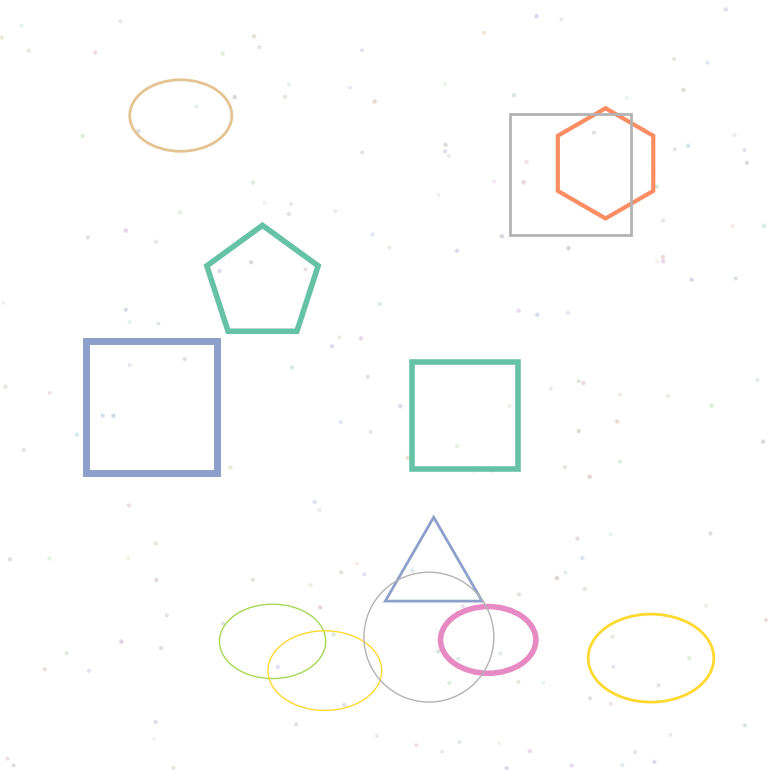[{"shape": "pentagon", "thickness": 2, "radius": 0.38, "center": [0.341, 0.631]}, {"shape": "square", "thickness": 2, "radius": 0.35, "center": [0.604, 0.46]}, {"shape": "hexagon", "thickness": 1.5, "radius": 0.36, "center": [0.786, 0.788]}, {"shape": "triangle", "thickness": 1, "radius": 0.36, "center": [0.563, 0.256]}, {"shape": "square", "thickness": 2.5, "radius": 0.43, "center": [0.197, 0.471]}, {"shape": "oval", "thickness": 2, "radius": 0.31, "center": [0.634, 0.169]}, {"shape": "oval", "thickness": 0.5, "radius": 0.34, "center": [0.354, 0.167]}, {"shape": "oval", "thickness": 0.5, "radius": 0.37, "center": [0.422, 0.129]}, {"shape": "oval", "thickness": 1, "radius": 0.41, "center": [0.845, 0.145]}, {"shape": "oval", "thickness": 1, "radius": 0.33, "center": [0.235, 0.85]}, {"shape": "square", "thickness": 1, "radius": 0.39, "center": [0.741, 0.773]}, {"shape": "circle", "thickness": 0.5, "radius": 0.42, "center": [0.557, 0.173]}]